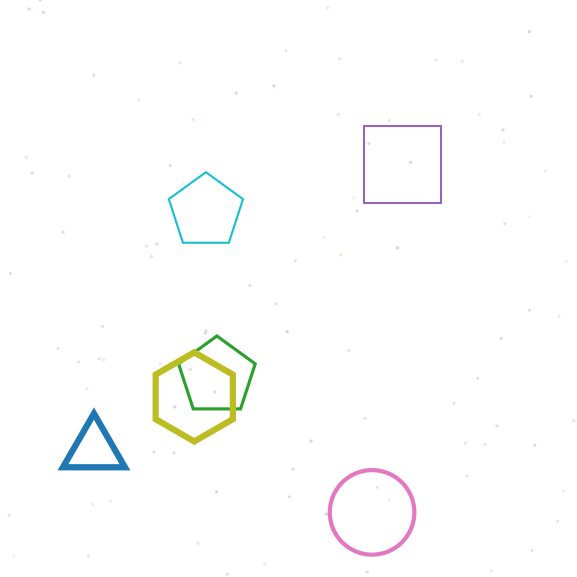[{"shape": "triangle", "thickness": 3, "radius": 0.31, "center": [0.163, 0.221]}, {"shape": "pentagon", "thickness": 1.5, "radius": 0.35, "center": [0.376, 0.348]}, {"shape": "square", "thickness": 1, "radius": 0.33, "center": [0.697, 0.714]}, {"shape": "circle", "thickness": 2, "radius": 0.37, "center": [0.644, 0.112]}, {"shape": "hexagon", "thickness": 3, "radius": 0.39, "center": [0.336, 0.312]}, {"shape": "pentagon", "thickness": 1, "radius": 0.34, "center": [0.357, 0.633]}]